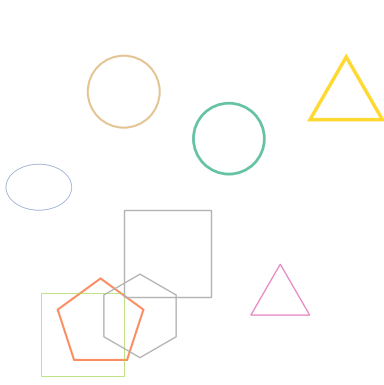[{"shape": "circle", "thickness": 2, "radius": 0.46, "center": [0.595, 0.64]}, {"shape": "pentagon", "thickness": 1.5, "radius": 0.59, "center": [0.261, 0.16]}, {"shape": "oval", "thickness": 0.5, "radius": 0.43, "center": [0.101, 0.514]}, {"shape": "triangle", "thickness": 1, "radius": 0.44, "center": [0.728, 0.226]}, {"shape": "square", "thickness": 0.5, "radius": 0.54, "center": [0.213, 0.131]}, {"shape": "triangle", "thickness": 2.5, "radius": 0.54, "center": [0.899, 0.744]}, {"shape": "circle", "thickness": 1.5, "radius": 0.47, "center": [0.321, 0.762]}, {"shape": "hexagon", "thickness": 1, "radius": 0.54, "center": [0.364, 0.18]}, {"shape": "square", "thickness": 1, "radius": 0.56, "center": [0.436, 0.34]}]